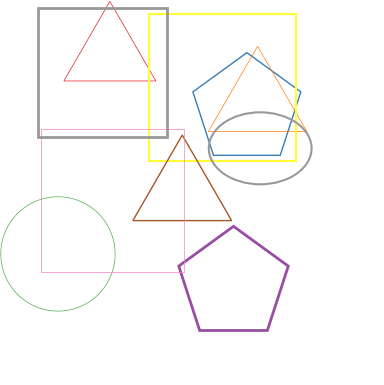[{"shape": "triangle", "thickness": 0.5, "radius": 0.69, "center": [0.285, 0.859]}, {"shape": "pentagon", "thickness": 1, "radius": 0.74, "center": [0.641, 0.716]}, {"shape": "circle", "thickness": 0.5, "radius": 0.74, "center": [0.151, 0.34]}, {"shape": "pentagon", "thickness": 2, "radius": 0.75, "center": [0.607, 0.263]}, {"shape": "triangle", "thickness": 0.5, "radius": 0.74, "center": [0.669, 0.732]}, {"shape": "square", "thickness": 1.5, "radius": 0.95, "center": [0.578, 0.773]}, {"shape": "triangle", "thickness": 1, "radius": 0.74, "center": [0.473, 0.501]}, {"shape": "square", "thickness": 0.5, "radius": 0.93, "center": [0.291, 0.479]}, {"shape": "oval", "thickness": 1.5, "radius": 0.67, "center": [0.676, 0.615]}, {"shape": "square", "thickness": 2, "radius": 0.84, "center": [0.267, 0.811]}]